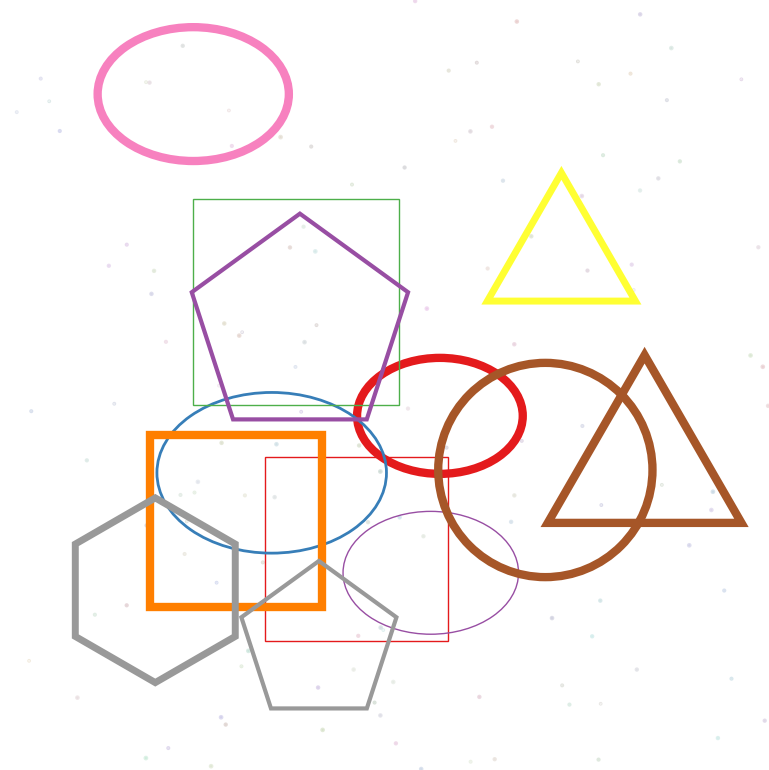[{"shape": "oval", "thickness": 3, "radius": 0.54, "center": [0.571, 0.46]}, {"shape": "square", "thickness": 0.5, "radius": 0.59, "center": [0.463, 0.287]}, {"shape": "oval", "thickness": 1, "radius": 0.75, "center": [0.353, 0.386]}, {"shape": "square", "thickness": 0.5, "radius": 0.67, "center": [0.385, 0.607]}, {"shape": "oval", "thickness": 0.5, "radius": 0.57, "center": [0.559, 0.256]}, {"shape": "pentagon", "thickness": 1.5, "radius": 0.74, "center": [0.389, 0.575]}, {"shape": "square", "thickness": 3, "radius": 0.56, "center": [0.307, 0.323]}, {"shape": "triangle", "thickness": 2.5, "radius": 0.56, "center": [0.729, 0.664]}, {"shape": "triangle", "thickness": 3, "radius": 0.73, "center": [0.837, 0.394]}, {"shape": "circle", "thickness": 3, "radius": 0.7, "center": [0.708, 0.39]}, {"shape": "oval", "thickness": 3, "radius": 0.62, "center": [0.251, 0.878]}, {"shape": "pentagon", "thickness": 1.5, "radius": 0.53, "center": [0.414, 0.166]}, {"shape": "hexagon", "thickness": 2.5, "radius": 0.6, "center": [0.202, 0.233]}]